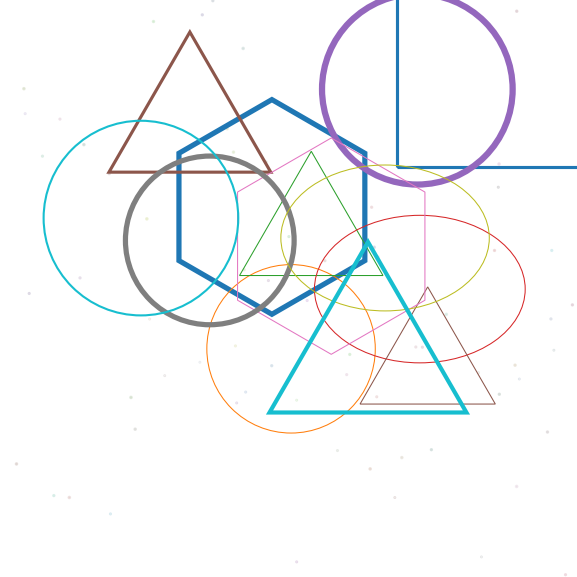[{"shape": "hexagon", "thickness": 2.5, "radius": 0.93, "center": [0.471, 0.641]}, {"shape": "square", "thickness": 1.5, "radius": 0.84, "center": [0.855, 0.877]}, {"shape": "circle", "thickness": 0.5, "radius": 0.73, "center": [0.504, 0.395]}, {"shape": "triangle", "thickness": 0.5, "radius": 0.72, "center": [0.539, 0.594]}, {"shape": "oval", "thickness": 0.5, "radius": 0.91, "center": [0.727, 0.499]}, {"shape": "circle", "thickness": 3, "radius": 0.83, "center": [0.723, 0.845]}, {"shape": "triangle", "thickness": 0.5, "radius": 0.68, "center": [0.741, 0.367]}, {"shape": "triangle", "thickness": 1.5, "radius": 0.81, "center": [0.329, 0.782]}, {"shape": "hexagon", "thickness": 0.5, "radius": 0.94, "center": [0.574, 0.573]}, {"shape": "circle", "thickness": 2.5, "radius": 0.73, "center": [0.363, 0.583]}, {"shape": "oval", "thickness": 0.5, "radius": 0.9, "center": [0.667, 0.587]}, {"shape": "triangle", "thickness": 2, "radius": 0.98, "center": [0.637, 0.383]}, {"shape": "circle", "thickness": 1, "radius": 0.84, "center": [0.244, 0.622]}]